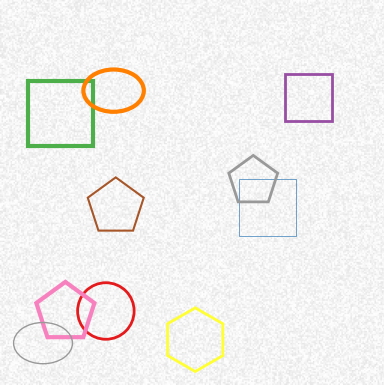[{"shape": "circle", "thickness": 2, "radius": 0.37, "center": [0.275, 0.192]}, {"shape": "square", "thickness": 0.5, "radius": 0.37, "center": [0.695, 0.46]}, {"shape": "square", "thickness": 3, "radius": 0.42, "center": [0.157, 0.705]}, {"shape": "square", "thickness": 2, "radius": 0.3, "center": [0.801, 0.746]}, {"shape": "oval", "thickness": 3, "radius": 0.39, "center": [0.295, 0.765]}, {"shape": "hexagon", "thickness": 2, "radius": 0.41, "center": [0.507, 0.118]}, {"shape": "pentagon", "thickness": 1.5, "radius": 0.38, "center": [0.301, 0.463]}, {"shape": "pentagon", "thickness": 3, "radius": 0.4, "center": [0.17, 0.188]}, {"shape": "pentagon", "thickness": 2, "radius": 0.33, "center": [0.658, 0.53]}, {"shape": "oval", "thickness": 1, "radius": 0.38, "center": [0.112, 0.109]}]